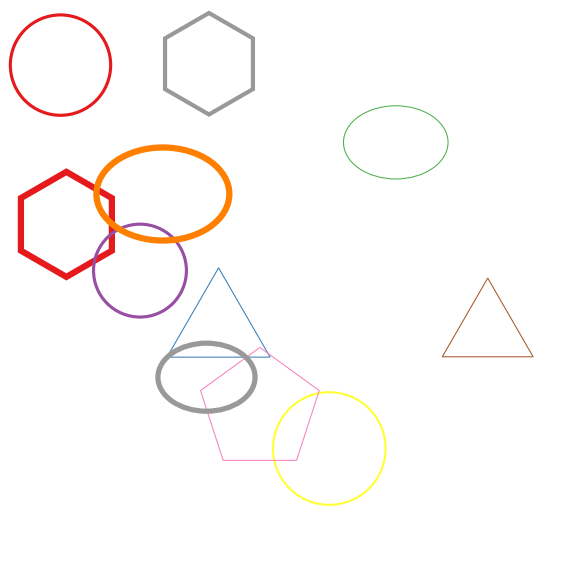[{"shape": "hexagon", "thickness": 3, "radius": 0.45, "center": [0.115, 0.611]}, {"shape": "circle", "thickness": 1.5, "radius": 0.43, "center": [0.105, 0.886]}, {"shape": "triangle", "thickness": 0.5, "radius": 0.52, "center": [0.378, 0.432]}, {"shape": "oval", "thickness": 0.5, "radius": 0.45, "center": [0.685, 0.753]}, {"shape": "circle", "thickness": 1.5, "radius": 0.4, "center": [0.242, 0.531]}, {"shape": "oval", "thickness": 3, "radius": 0.58, "center": [0.282, 0.663]}, {"shape": "circle", "thickness": 1, "radius": 0.49, "center": [0.57, 0.222]}, {"shape": "triangle", "thickness": 0.5, "radius": 0.45, "center": [0.845, 0.427]}, {"shape": "pentagon", "thickness": 0.5, "radius": 0.54, "center": [0.45, 0.289]}, {"shape": "hexagon", "thickness": 2, "radius": 0.44, "center": [0.362, 0.889]}, {"shape": "oval", "thickness": 2.5, "radius": 0.42, "center": [0.358, 0.346]}]